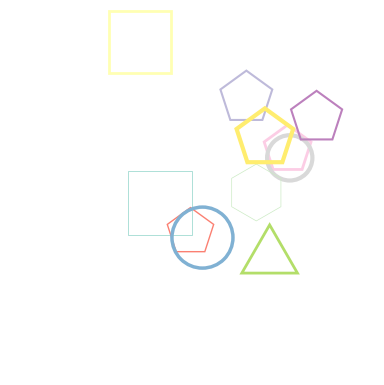[{"shape": "square", "thickness": 0.5, "radius": 0.41, "center": [0.416, 0.473]}, {"shape": "square", "thickness": 2, "radius": 0.4, "center": [0.365, 0.891]}, {"shape": "pentagon", "thickness": 1.5, "radius": 0.35, "center": [0.64, 0.746]}, {"shape": "pentagon", "thickness": 1, "radius": 0.32, "center": [0.495, 0.398]}, {"shape": "circle", "thickness": 2.5, "radius": 0.4, "center": [0.526, 0.383]}, {"shape": "triangle", "thickness": 2, "radius": 0.42, "center": [0.7, 0.332]}, {"shape": "pentagon", "thickness": 2, "radius": 0.32, "center": [0.747, 0.612]}, {"shape": "circle", "thickness": 3, "radius": 0.29, "center": [0.753, 0.59]}, {"shape": "pentagon", "thickness": 1.5, "radius": 0.35, "center": [0.822, 0.694]}, {"shape": "hexagon", "thickness": 0.5, "radius": 0.37, "center": [0.666, 0.5]}, {"shape": "pentagon", "thickness": 3, "radius": 0.39, "center": [0.688, 0.641]}]